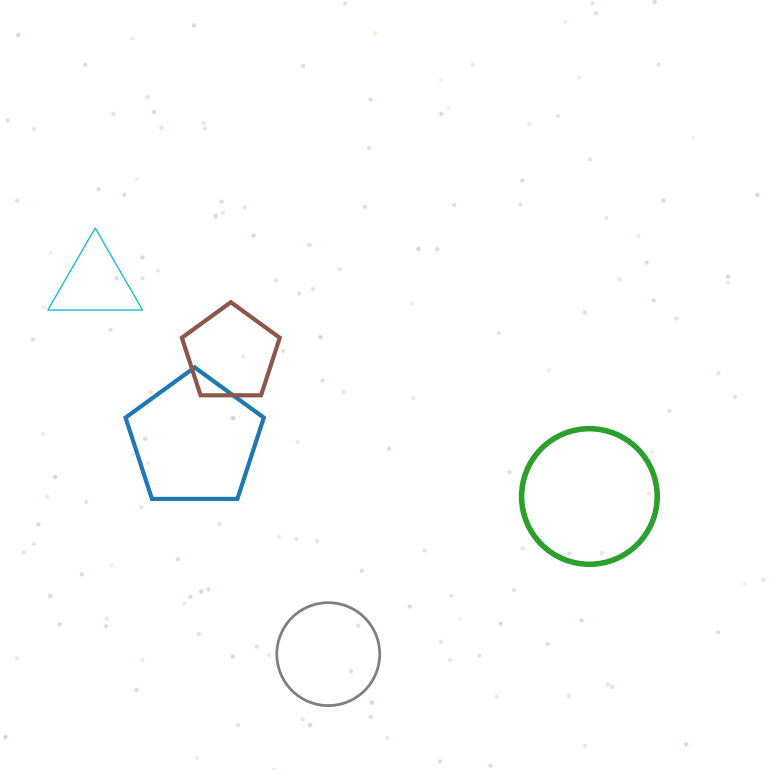[{"shape": "pentagon", "thickness": 1.5, "radius": 0.47, "center": [0.253, 0.428]}, {"shape": "circle", "thickness": 2, "radius": 0.44, "center": [0.765, 0.355]}, {"shape": "pentagon", "thickness": 1.5, "radius": 0.33, "center": [0.3, 0.541]}, {"shape": "circle", "thickness": 1, "radius": 0.33, "center": [0.426, 0.15]}, {"shape": "triangle", "thickness": 0.5, "radius": 0.36, "center": [0.124, 0.633]}]